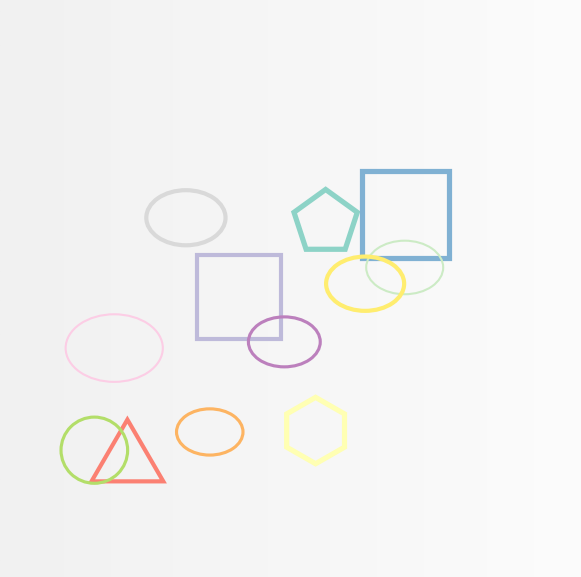[{"shape": "pentagon", "thickness": 2.5, "radius": 0.29, "center": [0.56, 0.614]}, {"shape": "hexagon", "thickness": 2.5, "radius": 0.29, "center": [0.543, 0.254]}, {"shape": "square", "thickness": 2, "radius": 0.36, "center": [0.411, 0.485]}, {"shape": "triangle", "thickness": 2, "radius": 0.36, "center": [0.219, 0.201]}, {"shape": "square", "thickness": 2.5, "radius": 0.38, "center": [0.697, 0.628]}, {"shape": "oval", "thickness": 1.5, "radius": 0.29, "center": [0.361, 0.251]}, {"shape": "circle", "thickness": 1.5, "radius": 0.29, "center": [0.162, 0.22]}, {"shape": "oval", "thickness": 1, "radius": 0.42, "center": [0.197, 0.396]}, {"shape": "oval", "thickness": 2, "radius": 0.34, "center": [0.32, 0.622]}, {"shape": "oval", "thickness": 1.5, "radius": 0.31, "center": [0.489, 0.407]}, {"shape": "oval", "thickness": 1, "radius": 0.33, "center": [0.696, 0.536]}, {"shape": "oval", "thickness": 2, "radius": 0.34, "center": [0.628, 0.508]}]